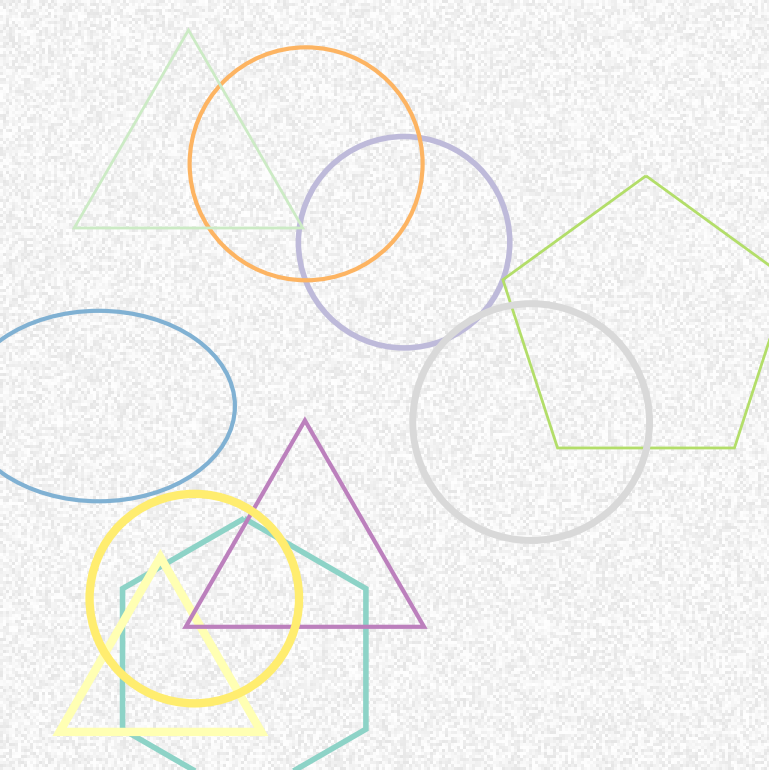[{"shape": "hexagon", "thickness": 2, "radius": 0.91, "center": [0.317, 0.144]}, {"shape": "triangle", "thickness": 3, "radius": 0.76, "center": [0.208, 0.125]}, {"shape": "circle", "thickness": 2, "radius": 0.69, "center": [0.525, 0.685]}, {"shape": "oval", "thickness": 1.5, "radius": 0.88, "center": [0.128, 0.473]}, {"shape": "circle", "thickness": 1.5, "radius": 0.76, "center": [0.398, 0.787]}, {"shape": "pentagon", "thickness": 1, "radius": 0.98, "center": [0.839, 0.576]}, {"shape": "circle", "thickness": 2.5, "radius": 0.77, "center": [0.69, 0.452]}, {"shape": "triangle", "thickness": 1.5, "radius": 0.89, "center": [0.396, 0.275]}, {"shape": "triangle", "thickness": 1, "radius": 0.86, "center": [0.245, 0.79]}, {"shape": "circle", "thickness": 3, "radius": 0.68, "center": [0.252, 0.223]}]